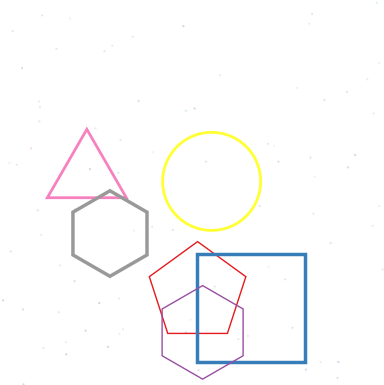[{"shape": "pentagon", "thickness": 1, "radius": 0.66, "center": [0.513, 0.241]}, {"shape": "square", "thickness": 2.5, "radius": 0.7, "center": [0.652, 0.2]}, {"shape": "hexagon", "thickness": 1, "radius": 0.61, "center": [0.526, 0.137]}, {"shape": "circle", "thickness": 2, "radius": 0.64, "center": [0.55, 0.529]}, {"shape": "triangle", "thickness": 2, "radius": 0.59, "center": [0.226, 0.546]}, {"shape": "hexagon", "thickness": 2.5, "radius": 0.56, "center": [0.286, 0.393]}]